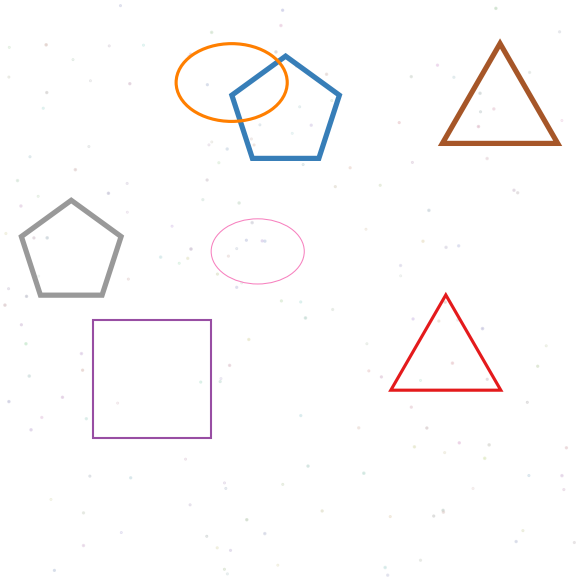[{"shape": "triangle", "thickness": 1.5, "radius": 0.55, "center": [0.772, 0.378]}, {"shape": "pentagon", "thickness": 2.5, "radius": 0.49, "center": [0.495, 0.804]}, {"shape": "square", "thickness": 1, "radius": 0.51, "center": [0.264, 0.343]}, {"shape": "oval", "thickness": 1.5, "radius": 0.48, "center": [0.401, 0.856]}, {"shape": "triangle", "thickness": 2.5, "radius": 0.58, "center": [0.866, 0.808]}, {"shape": "oval", "thickness": 0.5, "radius": 0.4, "center": [0.446, 0.564]}, {"shape": "pentagon", "thickness": 2.5, "radius": 0.45, "center": [0.123, 0.561]}]